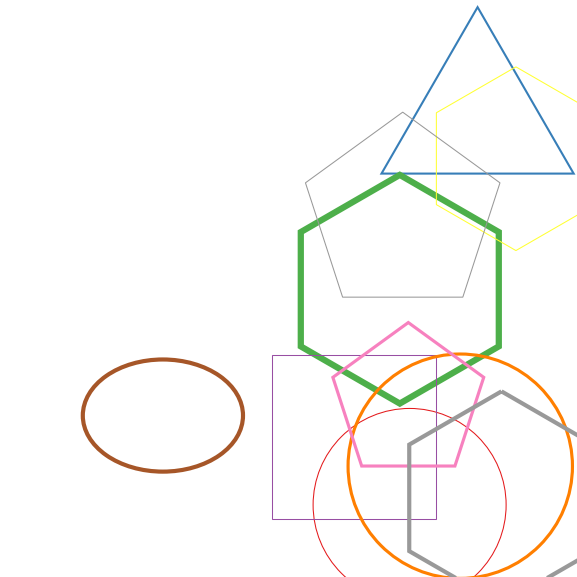[{"shape": "circle", "thickness": 0.5, "radius": 0.84, "center": [0.709, 0.125]}, {"shape": "triangle", "thickness": 1, "radius": 0.96, "center": [0.827, 0.795]}, {"shape": "hexagon", "thickness": 3, "radius": 0.99, "center": [0.692, 0.498]}, {"shape": "square", "thickness": 0.5, "radius": 0.71, "center": [0.613, 0.243]}, {"shape": "circle", "thickness": 1.5, "radius": 0.97, "center": [0.797, 0.192]}, {"shape": "hexagon", "thickness": 0.5, "radius": 0.8, "center": [0.893, 0.724]}, {"shape": "oval", "thickness": 2, "radius": 0.69, "center": [0.282, 0.28]}, {"shape": "pentagon", "thickness": 1.5, "radius": 0.69, "center": [0.707, 0.303]}, {"shape": "hexagon", "thickness": 2, "radius": 0.92, "center": [0.868, 0.137]}, {"shape": "pentagon", "thickness": 0.5, "radius": 0.89, "center": [0.697, 0.628]}]